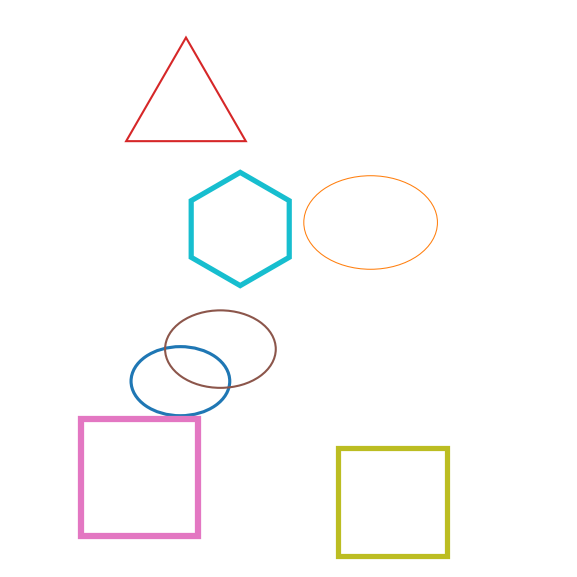[{"shape": "oval", "thickness": 1.5, "radius": 0.43, "center": [0.312, 0.339]}, {"shape": "oval", "thickness": 0.5, "radius": 0.58, "center": [0.642, 0.614]}, {"shape": "triangle", "thickness": 1, "radius": 0.6, "center": [0.322, 0.815]}, {"shape": "oval", "thickness": 1, "radius": 0.48, "center": [0.382, 0.395]}, {"shape": "square", "thickness": 3, "radius": 0.51, "center": [0.241, 0.172]}, {"shape": "square", "thickness": 2.5, "radius": 0.47, "center": [0.68, 0.13]}, {"shape": "hexagon", "thickness": 2.5, "radius": 0.49, "center": [0.416, 0.603]}]